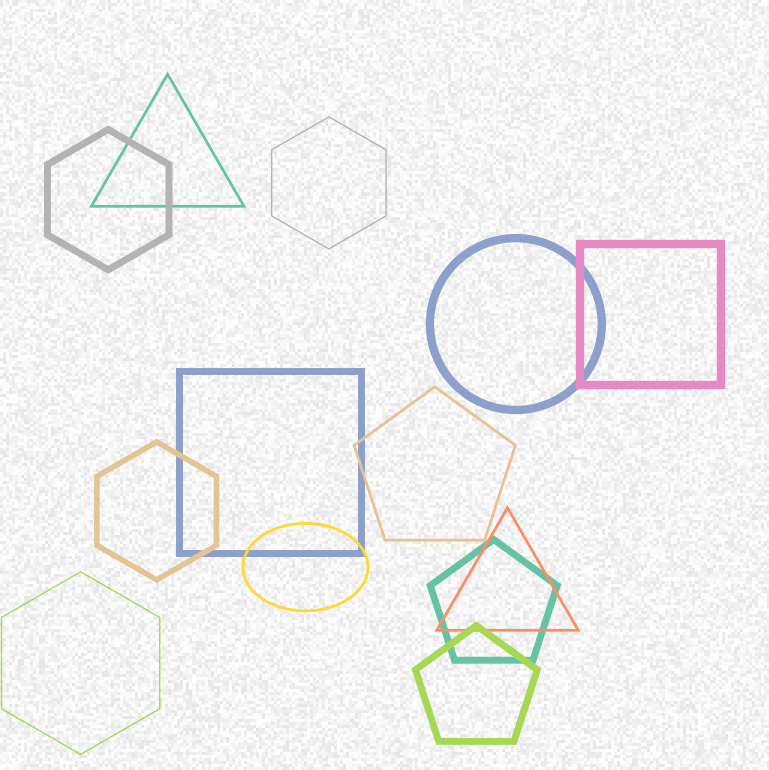[{"shape": "triangle", "thickness": 1, "radius": 0.57, "center": [0.218, 0.789]}, {"shape": "pentagon", "thickness": 2.5, "radius": 0.43, "center": [0.641, 0.213]}, {"shape": "triangle", "thickness": 1, "radius": 0.53, "center": [0.659, 0.235]}, {"shape": "square", "thickness": 2.5, "radius": 0.59, "center": [0.351, 0.399]}, {"shape": "circle", "thickness": 3, "radius": 0.56, "center": [0.67, 0.579]}, {"shape": "square", "thickness": 3, "radius": 0.46, "center": [0.845, 0.592]}, {"shape": "pentagon", "thickness": 2.5, "radius": 0.42, "center": [0.619, 0.104]}, {"shape": "hexagon", "thickness": 0.5, "radius": 0.59, "center": [0.105, 0.139]}, {"shape": "oval", "thickness": 1, "radius": 0.41, "center": [0.397, 0.263]}, {"shape": "pentagon", "thickness": 1, "radius": 0.55, "center": [0.565, 0.388]}, {"shape": "hexagon", "thickness": 2, "radius": 0.45, "center": [0.203, 0.337]}, {"shape": "hexagon", "thickness": 0.5, "radius": 0.43, "center": [0.427, 0.762]}, {"shape": "hexagon", "thickness": 2.5, "radius": 0.46, "center": [0.141, 0.741]}]